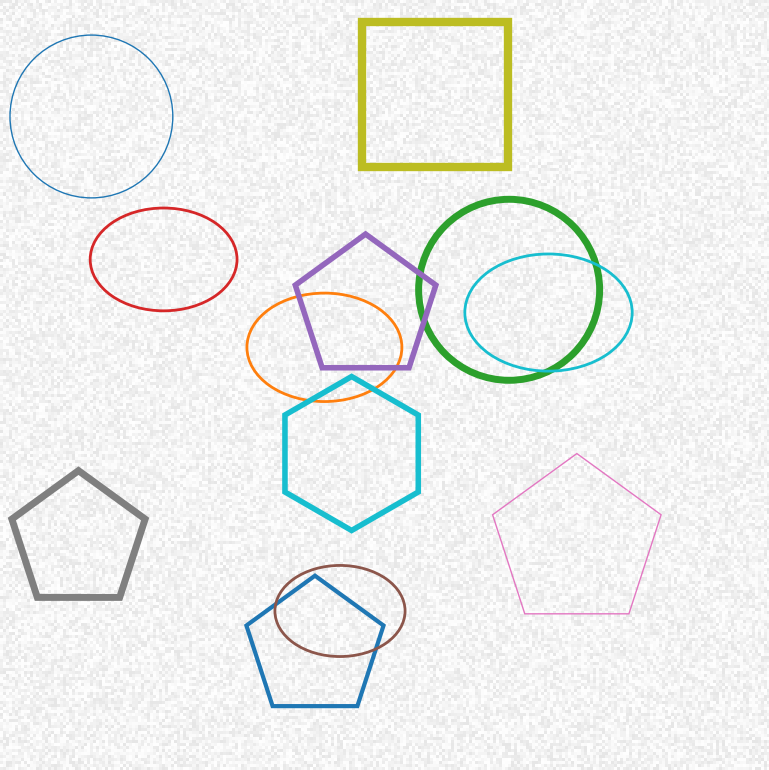[{"shape": "circle", "thickness": 0.5, "radius": 0.53, "center": [0.119, 0.849]}, {"shape": "pentagon", "thickness": 1.5, "radius": 0.47, "center": [0.409, 0.159]}, {"shape": "oval", "thickness": 1, "radius": 0.5, "center": [0.421, 0.549]}, {"shape": "circle", "thickness": 2.5, "radius": 0.59, "center": [0.661, 0.624]}, {"shape": "oval", "thickness": 1, "radius": 0.48, "center": [0.212, 0.663]}, {"shape": "pentagon", "thickness": 2, "radius": 0.48, "center": [0.475, 0.6]}, {"shape": "oval", "thickness": 1, "radius": 0.42, "center": [0.442, 0.207]}, {"shape": "pentagon", "thickness": 0.5, "radius": 0.58, "center": [0.749, 0.296]}, {"shape": "pentagon", "thickness": 2.5, "radius": 0.45, "center": [0.102, 0.298]}, {"shape": "square", "thickness": 3, "radius": 0.47, "center": [0.565, 0.877]}, {"shape": "hexagon", "thickness": 2, "radius": 0.5, "center": [0.457, 0.411]}, {"shape": "oval", "thickness": 1, "radius": 0.54, "center": [0.712, 0.594]}]